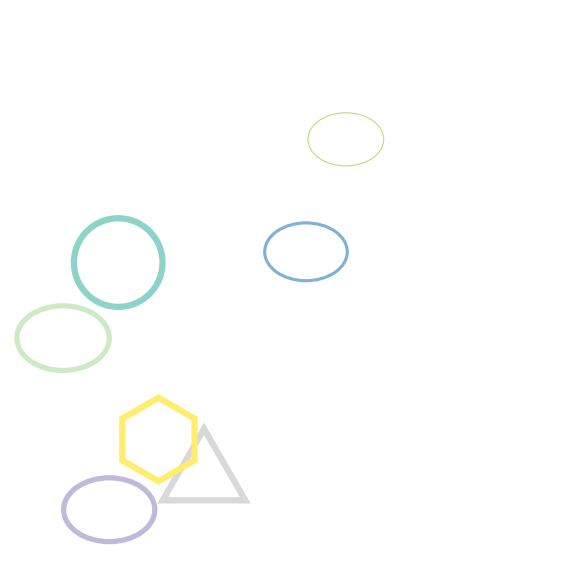[{"shape": "circle", "thickness": 3, "radius": 0.38, "center": [0.205, 0.544]}, {"shape": "oval", "thickness": 2.5, "radius": 0.39, "center": [0.189, 0.116]}, {"shape": "oval", "thickness": 1.5, "radius": 0.36, "center": [0.53, 0.563]}, {"shape": "oval", "thickness": 0.5, "radius": 0.33, "center": [0.599, 0.758]}, {"shape": "triangle", "thickness": 3, "radius": 0.41, "center": [0.353, 0.174]}, {"shape": "oval", "thickness": 2.5, "radius": 0.4, "center": [0.109, 0.414]}, {"shape": "hexagon", "thickness": 3, "radius": 0.36, "center": [0.274, 0.238]}]